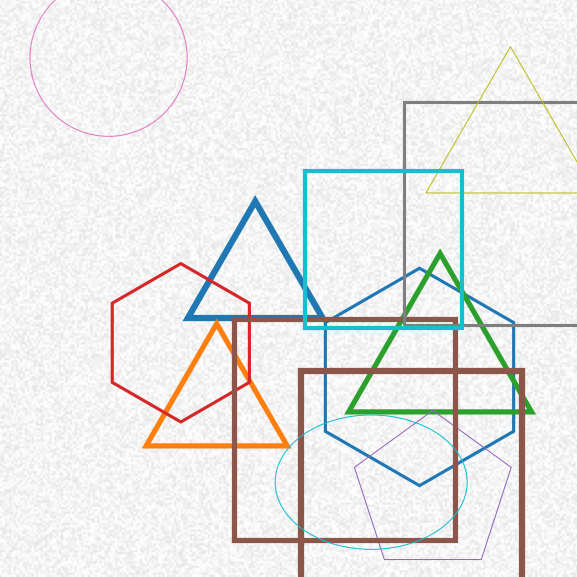[{"shape": "hexagon", "thickness": 1.5, "radius": 0.94, "center": [0.726, 0.346]}, {"shape": "triangle", "thickness": 3, "radius": 0.67, "center": [0.442, 0.516]}, {"shape": "triangle", "thickness": 2.5, "radius": 0.71, "center": [0.375, 0.298]}, {"shape": "triangle", "thickness": 2.5, "radius": 0.91, "center": [0.762, 0.377]}, {"shape": "hexagon", "thickness": 1.5, "radius": 0.69, "center": [0.313, 0.406]}, {"shape": "pentagon", "thickness": 0.5, "radius": 0.71, "center": [0.749, 0.146]}, {"shape": "square", "thickness": 2.5, "radius": 0.96, "center": [0.596, 0.256]}, {"shape": "square", "thickness": 3, "radius": 0.96, "center": [0.713, 0.165]}, {"shape": "circle", "thickness": 0.5, "radius": 0.68, "center": [0.188, 0.899]}, {"shape": "square", "thickness": 1.5, "radius": 0.97, "center": [0.893, 0.63]}, {"shape": "triangle", "thickness": 0.5, "radius": 0.84, "center": [0.884, 0.749]}, {"shape": "square", "thickness": 2, "radius": 0.68, "center": [0.665, 0.567]}, {"shape": "oval", "thickness": 0.5, "radius": 0.83, "center": [0.643, 0.164]}]